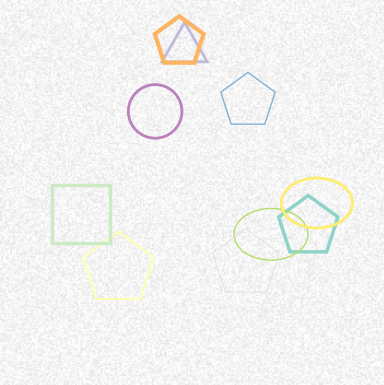[{"shape": "pentagon", "thickness": 2.5, "radius": 0.4, "center": [0.801, 0.411]}, {"shape": "pentagon", "thickness": 1.5, "radius": 0.48, "center": [0.307, 0.302]}, {"shape": "triangle", "thickness": 2, "radius": 0.34, "center": [0.479, 0.874]}, {"shape": "pentagon", "thickness": 1, "radius": 0.37, "center": [0.644, 0.738]}, {"shape": "pentagon", "thickness": 3, "radius": 0.33, "center": [0.466, 0.891]}, {"shape": "oval", "thickness": 1, "radius": 0.48, "center": [0.704, 0.391]}, {"shape": "pentagon", "thickness": 0.5, "radius": 0.45, "center": [0.639, 0.315]}, {"shape": "circle", "thickness": 2, "radius": 0.35, "center": [0.403, 0.711]}, {"shape": "square", "thickness": 2.5, "radius": 0.38, "center": [0.21, 0.444]}, {"shape": "oval", "thickness": 2, "radius": 0.46, "center": [0.823, 0.473]}]